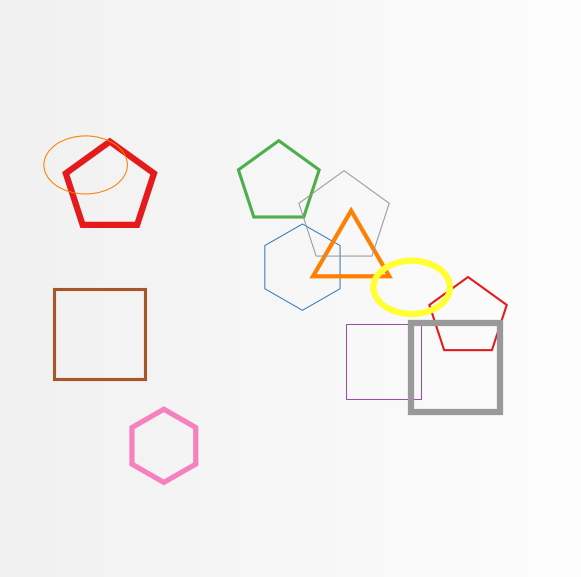[{"shape": "pentagon", "thickness": 1, "radius": 0.35, "center": [0.805, 0.449]}, {"shape": "pentagon", "thickness": 3, "radius": 0.4, "center": [0.189, 0.674]}, {"shape": "hexagon", "thickness": 0.5, "radius": 0.37, "center": [0.52, 0.537]}, {"shape": "pentagon", "thickness": 1.5, "radius": 0.37, "center": [0.48, 0.682]}, {"shape": "square", "thickness": 0.5, "radius": 0.32, "center": [0.66, 0.374]}, {"shape": "oval", "thickness": 0.5, "radius": 0.36, "center": [0.147, 0.714]}, {"shape": "triangle", "thickness": 2, "radius": 0.38, "center": [0.604, 0.559]}, {"shape": "oval", "thickness": 3, "radius": 0.33, "center": [0.708, 0.502]}, {"shape": "square", "thickness": 1.5, "radius": 0.39, "center": [0.171, 0.421]}, {"shape": "hexagon", "thickness": 2.5, "radius": 0.32, "center": [0.282, 0.227]}, {"shape": "square", "thickness": 3, "radius": 0.38, "center": [0.784, 0.363]}, {"shape": "pentagon", "thickness": 0.5, "radius": 0.41, "center": [0.592, 0.622]}]